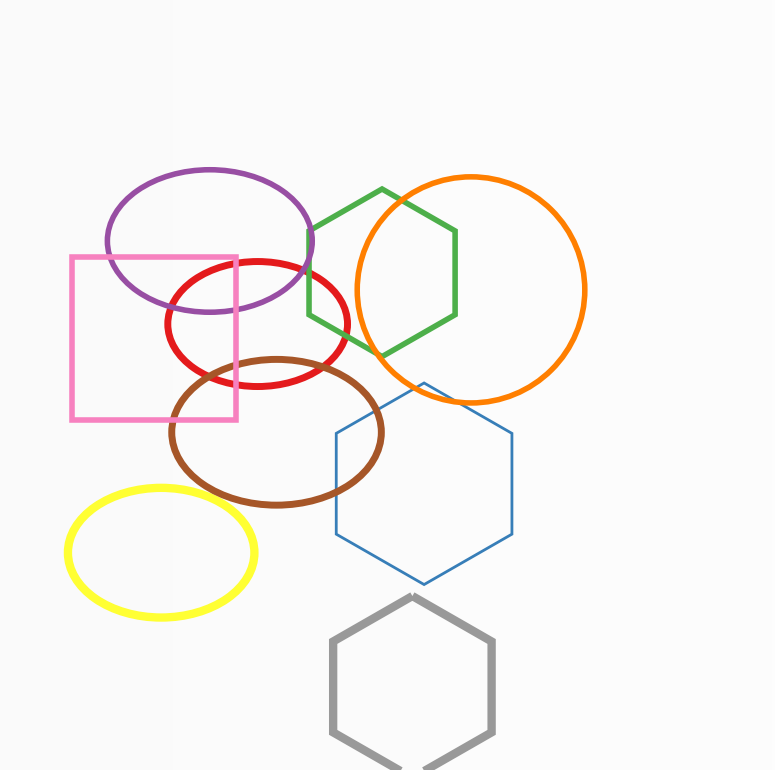[{"shape": "oval", "thickness": 2.5, "radius": 0.58, "center": [0.332, 0.579]}, {"shape": "hexagon", "thickness": 1, "radius": 0.65, "center": [0.547, 0.372]}, {"shape": "hexagon", "thickness": 2, "radius": 0.54, "center": [0.493, 0.646]}, {"shape": "oval", "thickness": 2, "radius": 0.66, "center": [0.271, 0.687]}, {"shape": "circle", "thickness": 2, "radius": 0.73, "center": [0.608, 0.624]}, {"shape": "oval", "thickness": 3, "radius": 0.6, "center": [0.208, 0.282]}, {"shape": "oval", "thickness": 2.5, "radius": 0.68, "center": [0.357, 0.439]}, {"shape": "square", "thickness": 2, "radius": 0.53, "center": [0.199, 0.56]}, {"shape": "hexagon", "thickness": 3, "radius": 0.59, "center": [0.532, 0.108]}]